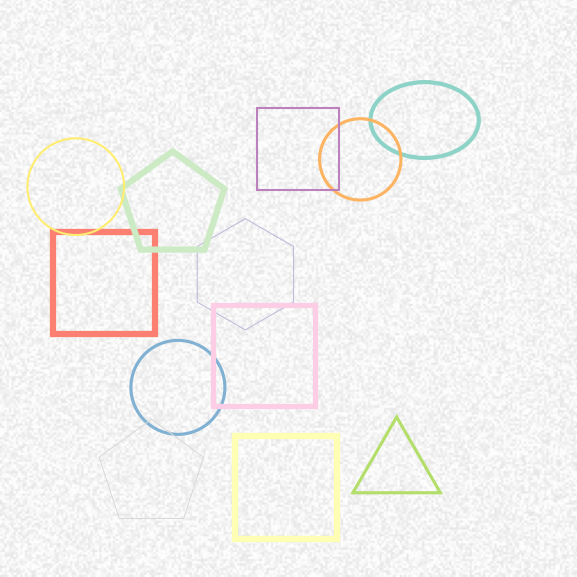[{"shape": "oval", "thickness": 2, "radius": 0.47, "center": [0.735, 0.791]}, {"shape": "square", "thickness": 3, "radius": 0.44, "center": [0.495, 0.155]}, {"shape": "hexagon", "thickness": 0.5, "radius": 0.48, "center": [0.425, 0.524]}, {"shape": "square", "thickness": 3, "radius": 0.44, "center": [0.18, 0.51]}, {"shape": "circle", "thickness": 1.5, "radius": 0.41, "center": [0.308, 0.328]}, {"shape": "circle", "thickness": 1.5, "radius": 0.35, "center": [0.624, 0.723]}, {"shape": "triangle", "thickness": 1.5, "radius": 0.44, "center": [0.687, 0.19]}, {"shape": "square", "thickness": 2.5, "radius": 0.44, "center": [0.458, 0.384]}, {"shape": "pentagon", "thickness": 0.5, "radius": 0.47, "center": [0.262, 0.178]}, {"shape": "square", "thickness": 1, "radius": 0.35, "center": [0.516, 0.741]}, {"shape": "pentagon", "thickness": 3, "radius": 0.47, "center": [0.299, 0.643]}, {"shape": "circle", "thickness": 1, "radius": 0.42, "center": [0.131, 0.676]}]